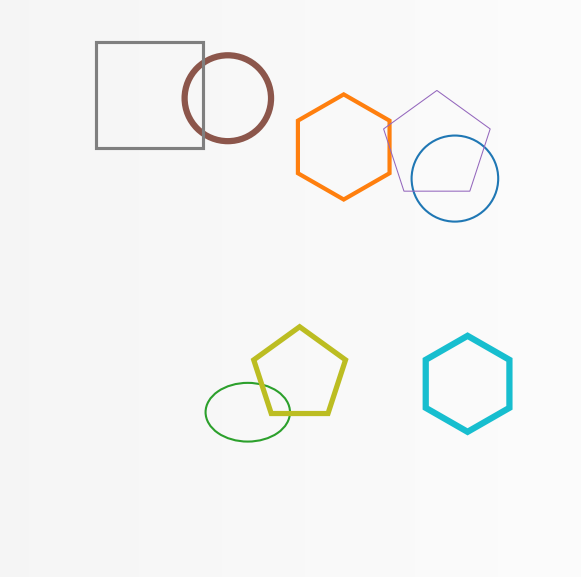[{"shape": "circle", "thickness": 1, "radius": 0.37, "center": [0.783, 0.69]}, {"shape": "hexagon", "thickness": 2, "radius": 0.46, "center": [0.591, 0.745]}, {"shape": "oval", "thickness": 1, "radius": 0.36, "center": [0.426, 0.285]}, {"shape": "pentagon", "thickness": 0.5, "radius": 0.48, "center": [0.752, 0.746]}, {"shape": "circle", "thickness": 3, "radius": 0.37, "center": [0.392, 0.829]}, {"shape": "square", "thickness": 1.5, "radius": 0.46, "center": [0.258, 0.835]}, {"shape": "pentagon", "thickness": 2.5, "radius": 0.42, "center": [0.515, 0.35]}, {"shape": "hexagon", "thickness": 3, "radius": 0.42, "center": [0.804, 0.335]}]